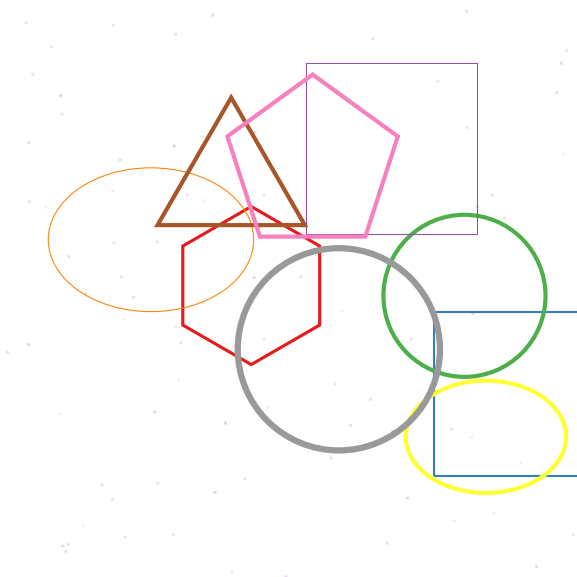[{"shape": "hexagon", "thickness": 1.5, "radius": 0.68, "center": [0.435, 0.505]}, {"shape": "square", "thickness": 1, "radius": 0.71, "center": [0.893, 0.317]}, {"shape": "circle", "thickness": 2, "radius": 0.7, "center": [0.804, 0.487]}, {"shape": "square", "thickness": 0.5, "radius": 0.74, "center": [0.678, 0.742]}, {"shape": "oval", "thickness": 0.5, "radius": 0.89, "center": [0.261, 0.584]}, {"shape": "oval", "thickness": 2, "radius": 0.69, "center": [0.841, 0.243]}, {"shape": "triangle", "thickness": 2, "radius": 0.74, "center": [0.4, 0.683]}, {"shape": "pentagon", "thickness": 2, "radius": 0.78, "center": [0.541, 0.715]}, {"shape": "circle", "thickness": 3, "radius": 0.88, "center": [0.587, 0.394]}]